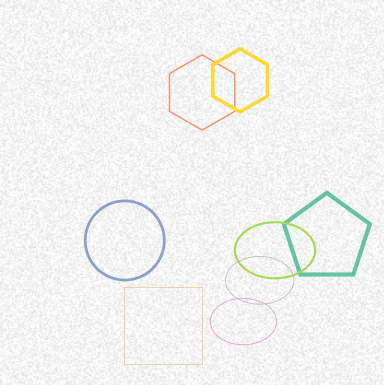[{"shape": "pentagon", "thickness": 3, "radius": 0.59, "center": [0.849, 0.382]}, {"shape": "hexagon", "thickness": 1, "radius": 0.49, "center": [0.525, 0.76]}, {"shape": "circle", "thickness": 2, "radius": 0.51, "center": [0.324, 0.375]}, {"shape": "oval", "thickness": 0.5, "radius": 0.43, "center": [0.632, 0.165]}, {"shape": "oval", "thickness": 1.5, "radius": 0.52, "center": [0.714, 0.35]}, {"shape": "hexagon", "thickness": 2.5, "radius": 0.41, "center": [0.624, 0.791]}, {"shape": "square", "thickness": 0.5, "radius": 0.5, "center": [0.423, 0.154]}, {"shape": "oval", "thickness": 0.5, "radius": 0.44, "center": [0.675, 0.272]}]